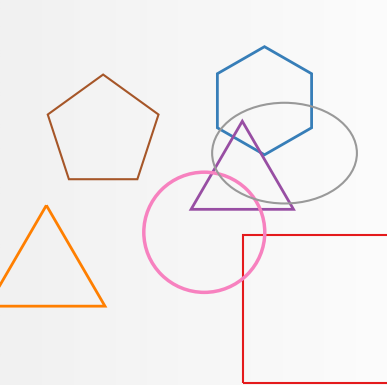[{"shape": "square", "thickness": 1.5, "radius": 0.97, "center": [0.821, 0.197]}, {"shape": "hexagon", "thickness": 2, "radius": 0.7, "center": [0.683, 0.738]}, {"shape": "triangle", "thickness": 2, "radius": 0.76, "center": [0.625, 0.533]}, {"shape": "triangle", "thickness": 2, "radius": 0.87, "center": [0.12, 0.292]}, {"shape": "pentagon", "thickness": 1.5, "radius": 0.75, "center": [0.266, 0.656]}, {"shape": "circle", "thickness": 2.5, "radius": 0.78, "center": [0.527, 0.397]}, {"shape": "oval", "thickness": 1.5, "radius": 0.93, "center": [0.734, 0.602]}]